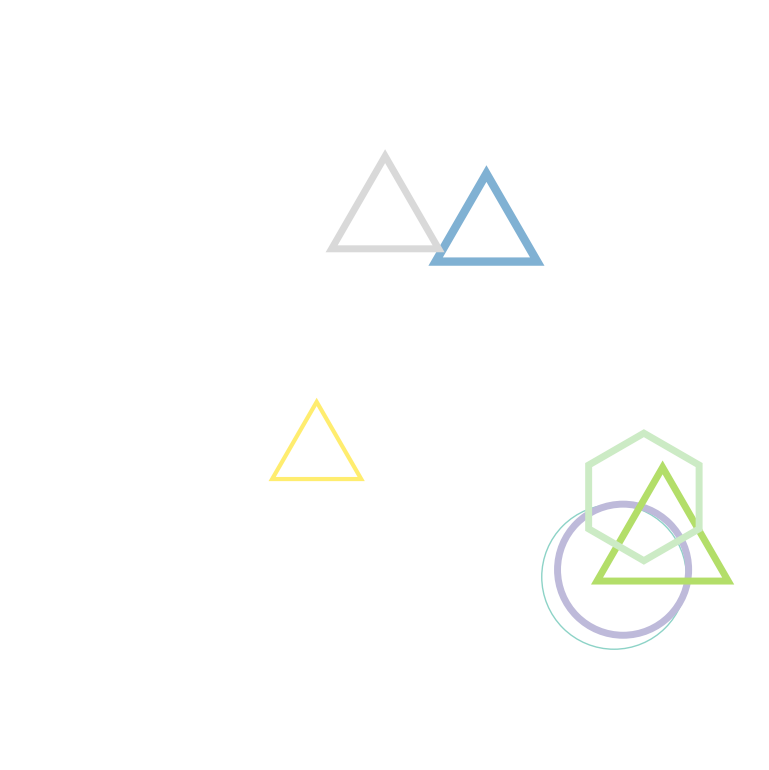[{"shape": "circle", "thickness": 0.5, "radius": 0.47, "center": [0.797, 0.251]}, {"shape": "circle", "thickness": 2.5, "radius": 0.43, "center": [0.809, 0.26]}, {"shape": "triangle", "thickness": 3, "radius": 0.38, "center": [0.632, 0.698]}, {"shape": "triangle", "thickness": 2.5, "radius": 0.49, "center": [0.861, 0.295]}, {"shape": "triangle", "thickness": 2.5, "radius": 0.4, "center": [0.5, 0.717]}, {"shape": "hexagon", "thickness": 2.5, "radius": 0.41, "center": [0.836, 0.355]}, {"shape": "triangle", "thickness": 1.5, "radius": 0.33, "center": [0.411, 0.411]}]